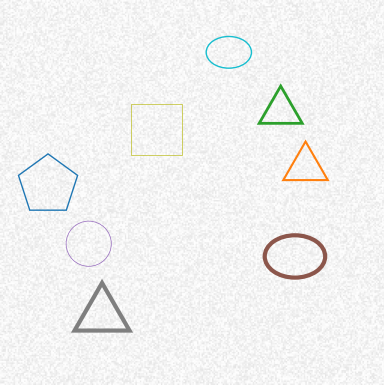[{"shape": "pentagon", "thickness": 1, "radius": 0.4, "center": [0.125, 0.519]}, {"shape": "triangle", "thickness": 1.5, "radius": 0.33, "center": [0.794, 0.566]}, {"shape": "triangle", "thickness": 2, "radius": 0.32, "center": [0.729, 0.712]}, {"shape": "circle", "thickness": 0.5, "radius": 0.29, "center": [0.23, 0.367]}, {"shape": "oval", "thickness": 3, "radius": 0.39, "center": [0.766, 0.334]}, {"shape": "triangle", "thickness": 3, "radius": 0.41, "center": [0.265, 0.183]}, {"shape": "square", "thickness": 0.5, "radius": 0.33, "center": [0.406, 0.665]}, {"shape": "oval", "thickness": 1, "radius": 0.29, "center": [0.594, 0.864]}]